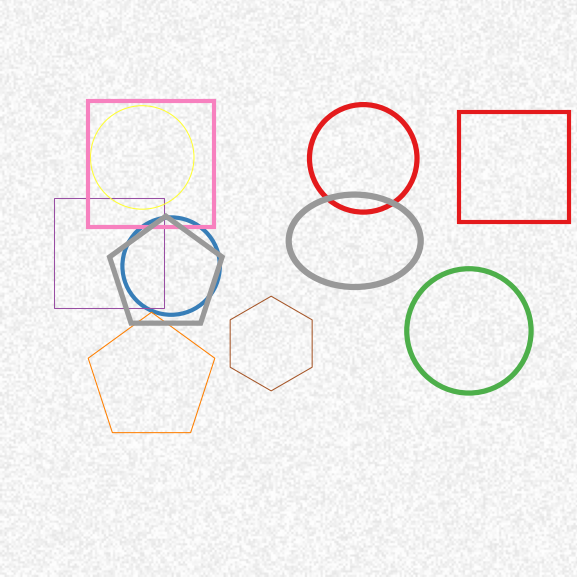[{"shape": "circle", "thickness": 2.5, "radius": 0.47, "center": [0.629, 0.725]}, {"shape": "square", "thickness": 2, "radius": 0.47, "center": [0.89, 0.71]}, {"shape": "circle", "thickness": 2, "radius": 0.42, "center": [0.296, 0.538]}, {"shape": "circle", "thickness": 2.5, "radius": 0.54, "center": [0.812, 0.426]}, {"shape": "square", "thickness": 0.5, "radius": 0.48, "center": [0.188, 0.561]}, {"shape": "pentagon", "thickness": 0.5, "radius": 0.58, "center": [0.262, 0.343]}, {"shape": "circle", "thickness": 0.5, "radius": 0.45, "center": [0.246, 0.727]}, {"shape": "hexagon", "thickness": 0.5, "radius": 0.41, "center": [0.47, 0.404]}, {"shape": "square", "thickness": 2, "radius": 0.55, "center": [0.262, 0.715]}, {"shape": "pentagon", "thickness": 2.5, "radius": 0.51, "center": [0.287, 0.522]}, {"shape": "oval", "thickness": 3, "radius": 0.57, "center": [0.614, 0.582]}]